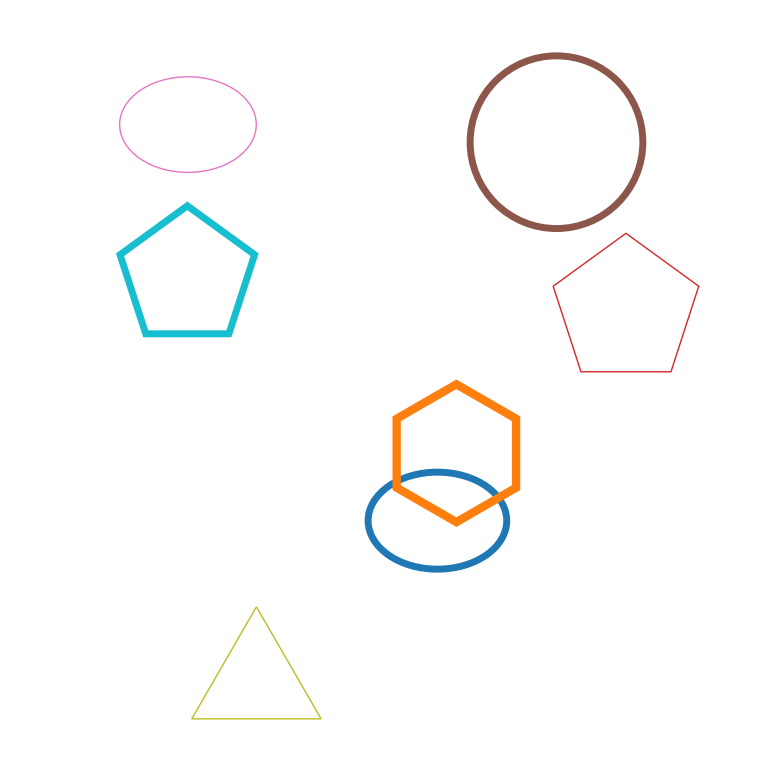[{"shape": "oval", "thickness": 2.5, "radius": 0.45, "center": [0.568, 0.324]}, {"shape": "hexagon", "thickness": 3, "radius": 0.45, "center": [0.593, 0.411]}, {"shape": "pentagon", "thickness": 0.5, "radius": 0.5, "center": [0.813, 0.598]}, {"shape": "circle", "thickness": 2.5, "radius": 0.56, "center": [0.723, 0.815]}, {"shape": "oval", "thickness": 0.5, "radius": 0.44, "center": [0.244, 0.838]}, {"shape": "triangle", "thickness": 0.5, "radius": 0.48, "center": [0.333, 0.115]}, {"shape": "pentagon", "thickness": 2.5, "radius": 0.46, "center": [0.243, 0.641]}]